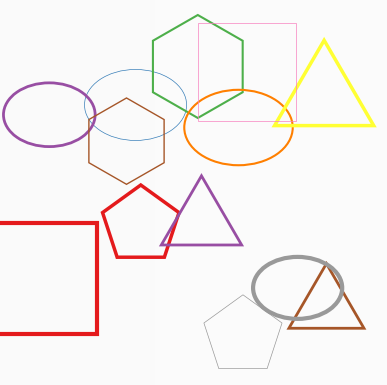[{"shape": "square", "thickness": 3, "radius": 0.72, "center": [0.107, 0.277]}, {"shape": "pentagon", "thickness": 2.5, "radius": 0.52, "center": [0.363, 0.416]}, {"shape": "oval", "thickness": 0.5, "radius": 0.66, "center": [0.35, 0.727]}, {"shape": "hexagon", "thickness": 1.5, "radius": 0.67, "center": [0.51, 0.827]}, {"shape": "triangle", "thickness": 2, "radius": 0.6, "center": [0.52, 0.424]}, {"shape": "oval", "thickness": 2, "radius": 0.59, "center": [0.127, 0.702]}, {"shape": "oval", "thickness": 1.5, "radius": 0.7, "center": [0.615, 0.669]}, {"shape": "triangle", "thickness": 2.5, "radius": 0.74, "center": [0.836, 0.748]}, {"shape": "hexagon", "thickness": 1, "radius": 0.56, "center": [0.326, 0.633]}, {"shape": "triangle", "thickness": 2, "radius": 0.56, "center": [0.842, 0.203]}, {"shape": "square", "thickness": 0.5, "radius": 0.64, "center": [0.638, 0.812]}, {"shape": "oval", "thickness": 3, "radius": 0.57, "center": [0.768, 0.252]}, {"shape": "pentagon", "thickness": 0.5, "radius": 0.53, "center": [0.627, 0.128]}]